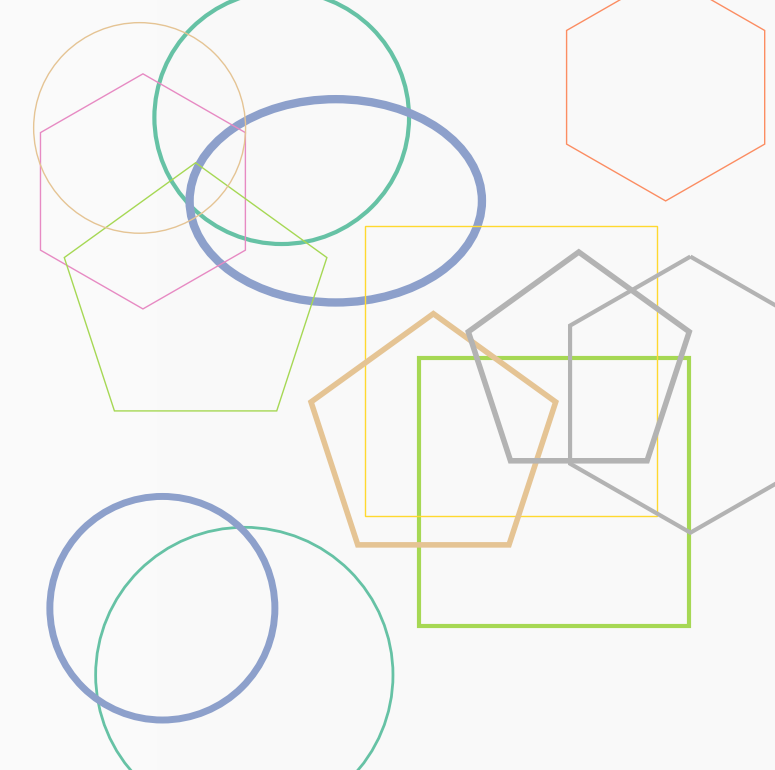[{"shape": "circle", "thickness": 1.5, "radius": 0.82, "center": [0.364, 0.847]}, {"shape": "circle", "thickness": 1, "radius": 0.96, "center": [0.315, 0.123]}, {"shape": "hexagon", "thickness": 0.5, "radius": 0.74, "center": [0.859, 0.887]}, {"shape": "oval", "thickness": 3, "radius": 0.94, "center": [0.433, 0.739]}, {"shape": "circle", "thickness": 2.5, "radius": 0.73, "center": [0.21, 0.21]}, {"shape": "hexagon", "thickness": 0.5, "radius": 0.76, "center": [0.184, 0.751]}, {"shape": "square", "thickness": 1.5, "radius": 0.87, "center": [0.715, 0.361]}, {"shape": "pentagon", "thickness": 0.5, "radius": 0.89, "center": [0.252, 0.61]}, {"shape": "square", "thickness": 0.5, "radius": 0.94, "center": [0.66, 0.518]}, {"shape": "pentagon", "thickness": 2, "radius": 0.83, "center": [0.559, 0.427]}, {"shape": "circle", "thickness": 0.5, "radius": 0.68, "center": [0.18, 0.834]}, {"shape": "pentagon", "thickness": 2, "radius": 0.75, "center": [0.747, 0.523]}, {"shape": "hexagon", "thickness": 1.5, "radius": 0.9, "center": [0.891, 0.488]}]